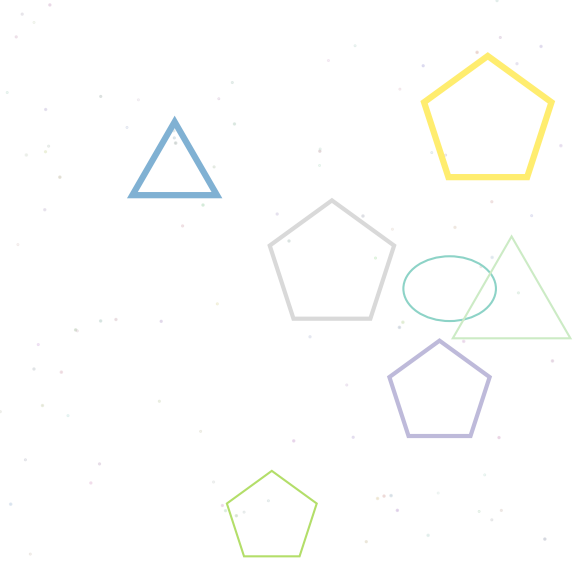[{"shape": "oval", "thickness": 1, "radius": 0.4, "center": [0.779, 0.499]}, {"shape": "pentagon", "thickness": 2, "radius": 0.46, "center": [0.761, 0.318]}, {"shape": "triangle", "thickness": 3, "radius": 0.42, "center": [0.302, 0.703]}, {"shape": "pentagon", "thickness": 1, "radius": 0.41, "center": [0.471, 0.102]}, {"shape": "pentagon", "thickness": 2, "radius": 0.57, "center": [0.575, 0.539]}, {"shape": "triangle", "thickness": 1, "radius": 0.59, "center": [0.886, 0.472]}, {"shape": "pentagon", "thickness": 3, "radius": 0.58, "center": [0.845, 0.786]}]